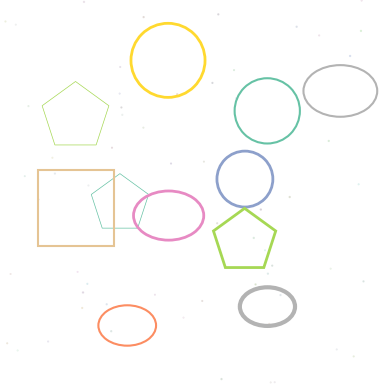[{"shape": "pentagon", "thickness": 0.5, "radius": 0.39, "center": [0.312, 0.471]}, {"shape": "circle", "thickness": 1.5, "radius": 0.42, "center": [0.694, 0.712]}, {"shape": "oval", "thickness": 1.5, "radius": 0.37, "center": [0.33, 0.155]}, {"shape": "circle", "thickness": 2, "radius": 0.36, "center": [0.636, 0.535]}, {"shape": "oval", "thickness": 2, "radius": 0.46, "center": [0.438, 0.44]}, {"shape": "pentagon", "thickness": 0.5, "radius": 0.46, "center": [0.196, 0.697]}, {"shape": "pentagon", "thickness": 2, "radius": 0.42, "center": [0.635, 0.374]}, {"shape": "circle", "thickness": 2, "radius": 0.48, "center": [0.436, 0.843]}, {"shape": "square", "thickness": 1.5, "radius": 0.49, "center": [0.198, 0.46]}, {"shape": "oval", "thickness": 3, "radius": 0.36, "center": [0.695, 0.204]}, {"shape": "oval", "thickness": 1.5, "radius": 0.48, "center": [0.884, 0.764]}]